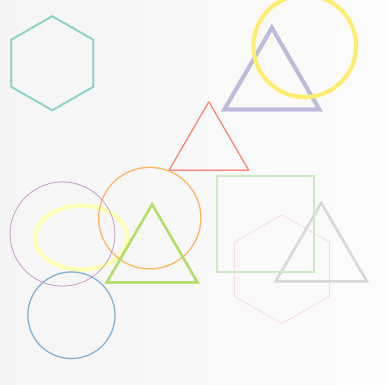[{"shape": "hexagon", "thickness": 1.5, "radius": 0.61, "center": [0.135, 0.836]}, {"shape": "oval", "thickness": 3, "radius": 0.59, "center": [0.209, 0.383]}, {"shape": "triangle", "thickness": 3, "radius": 0.71, "center": [0.702, 0.786]}, {"shape": "triangle", "thickness": 1, "radius": 0.59, "center": [0.539, 0.617]}, {"shape": "circle", "thickness": 1, "radius": 0.56, "center": [0.184, 0.181]}, {"shape": "circle", "thickness": 1, "radius": 0.66, "center": [0.386, 0.433]}, {"shape": "triangle", "thickness": 2, "radius": 0.68, "center": [0.393, 0.334]}, {"shape": "hexagon", "thickness": 0.5, "radius": 0.71, "center": [0.728, 0.301]}, {"shape": "triangle", "thickness": 2, "radius": 0.68, "center": [0.829, 0.337]}, {"shape": "circle", "thickness": 0.5, "radius": 0.68, "center": [0.161, 0.392]}, {"shape": "square", "thickness": 1.5, "radius": 0.63, "center": [0.685, 0.418]}, {"shape": "circle", "thickness": 3, "radius": 0.66, "center": [0.786, 0.88]}]